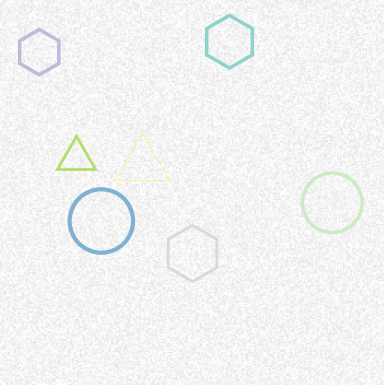[{"shape": "hexagon", "thickness": 2.5, "radius": 0.34, "center": [0.596, 0.892]}, {"shape": "hexagon", "thickness": 2.5, "radius": 0.29, "center": [0.102, 0.865]}, {"shape": "circle", "thickness": 3, "radius": 0.41, "center": [0.263, 0.426]}, {"shape": "triangle", "thickness": 2, "radius": 0.29, "center": [0.199, 0.588]}, {"shape": "hexagon", "thickness": 2, "radius": 0.37, "center": [0.5, 0.342]}, {"shape": "circle", "thickness": 2.5, "radius": 0.39, "center": [0.863, 0.473]}, {"shape": "triangle", "thickness": 0.5, "radius": 0.41, "center": [0.37, 0.572]}]